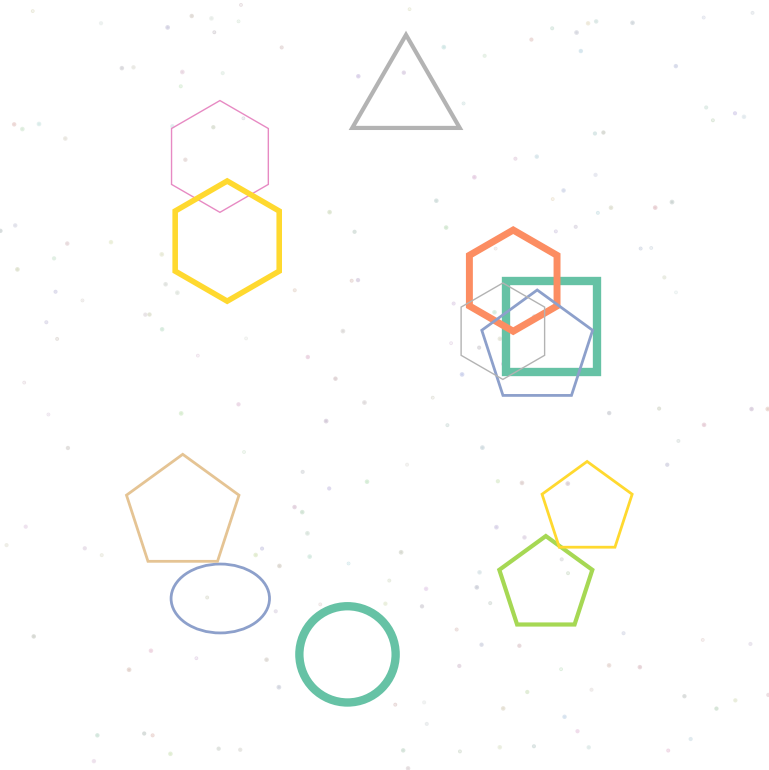[{"shape": "square", "thickness": 3, "radius": 0.3, "center": [0.717, 0.576]}, {"shape": "circle", "thickness": 3, "radius": 0.31, "center": [0.451, 0.15]}, {"shape": "hexagon", "thickness": 2.5, "radius": 0.33, "center": [0.667, 0.636]}, {"shape": "oval", "thickness": 1, "radius": 0.32, "center": [0.286, 0.223]}, {"shape": "pentagon", "thickness": 1, "radius": 0.38, "center": [0.698, 0.548]}, {"shape": "hexagon", "thickness": 0.5, "radius": 0.36, "center": [0.286, 0.797]}, {"shape": "pentagon", "thickness": 1.5, "radius": 0.32, "center": [0.709, 0.24]}, {"shape": "pentagon", "thickness": 1, "radius": 0.31, "center": [0.762, 0.339]}, {"shape": "hexagon", "thickness": 2, "radius": 0.39, "center": [0.295, 0.687]}, {"shape": "pentagon", "thickness": 1, "radius": 0.38, "center": [0.237, 0.333]}, {"shape": "hexagon", "thickness": 0.5, "radius": 0.31, "center": [0.653, 0.57]}, {"shape": "triangle", "thickness": 1.5, "radius": 0.4, "center": [0.527, 0.874]}]